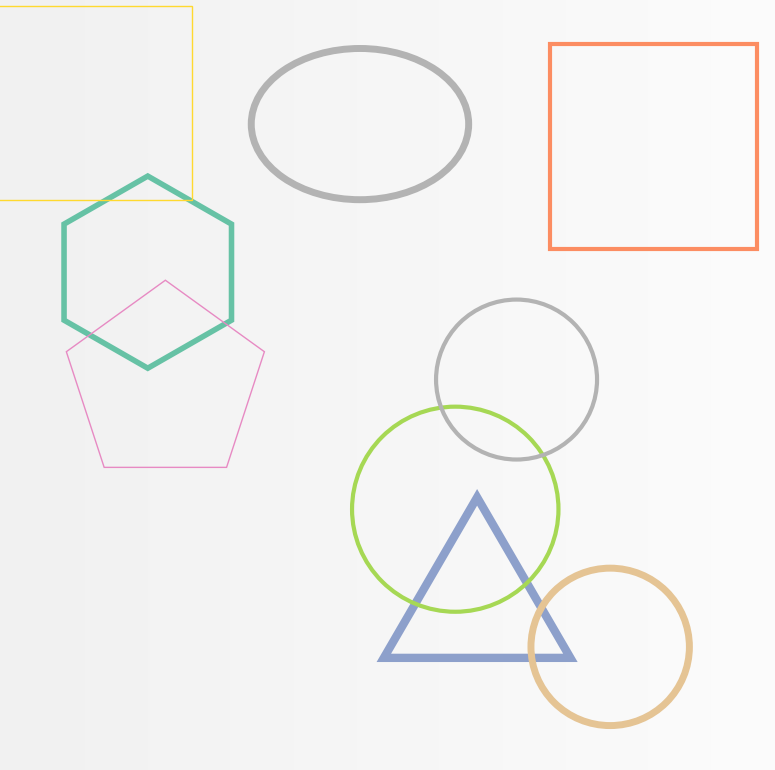[{"shape": "hexagon", "thickness": 2, "radius": 0.62, "center": [0.191, 0.647]}, {"shape": "square", "thickness": 1.5, "radius": 0.67, "center": [0.844, 0.81]}, {"shape": "triangle", "thickness": 3, "radius": 0.69, "center": [0.616, 0.215]}, {"shape": "pentagon", "thickness": 0.5, "radius": 0.67, "center": [0.213, 0.502]}, {"shape": "circle", "thickness": 1.5, "radius": 0.67, "center": [0.587, 0.339]}, {"shape": "square", "thickness": 0.5, "radius": 0.63, "center": [0.122, 0.867]}, {"shape": "circle", "thickness": 2.5, "radius": 0.51, "center": [0.787, 0.16]}, {"shape": "oval", "thickness": 2.5, "radius": 0.7, "center": [0.464, 0.839]}, {"shape": "circle", "thickness": 1.5, "radius": 0.52, "center": [0.667, 0.507]}]